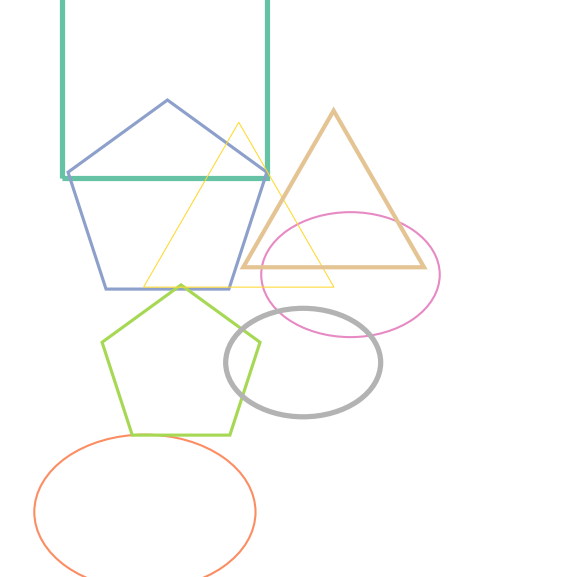[{"shape": "square", "thickness": 2.5, "radius": 0.89, "center": [0.284, 0.869]}, {"shape": "oval", "thickness": 1, "radius": 0.96, "center": [0.251, 0.112]}, {"shape": "pentagon", "thickness": 1.5, "radius": 0.9, "center": [0.29, 0.645]}, {"shape": "oval", "thickness": 1, "radius": 0.77, "center": [0.607, 0.524]}, {"shape": "pentagon", "thickness": 1.5, "radius": 0.72, "center": [0.314, 0.362]}, {"shape": "triangle", "thickness": 0.5, "radius": 0.95, "center": [0.413, 0.597]}, {"shape": "triangle", "thickness": 2, "radius": 0.9, "center": [0.578, 0.627]}, {"shape": "oval", "thickness": 2.5, "radius": 0.67, "center": [0.525, 0.371]}]